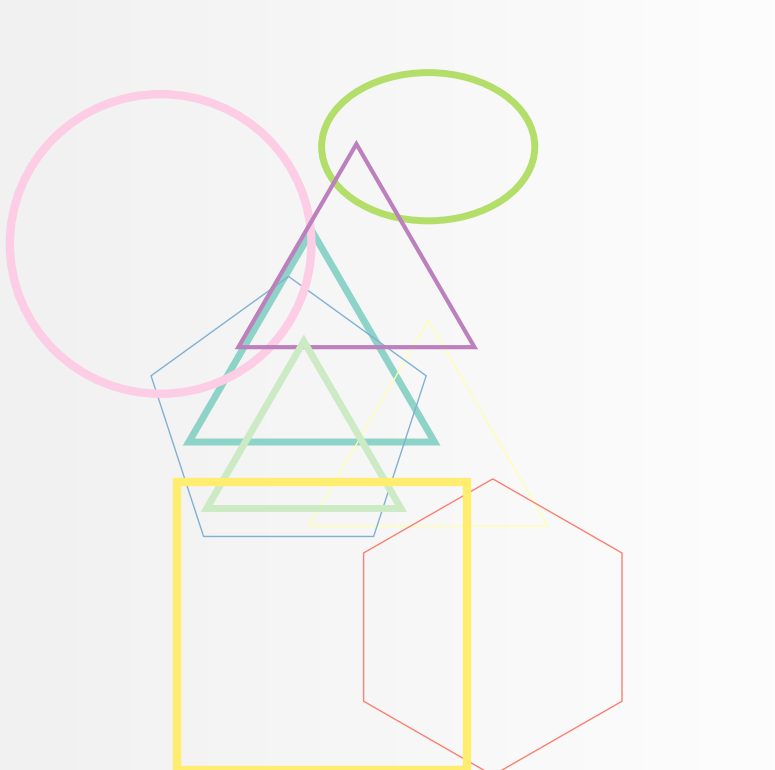[{"shape": "triangle", "thickness": 2.5, "radius": 0.92, "center": [0.402, 0.517]}, {"shape": "triangle", "thickness": 0.5, "radius": 0.89, "center": [0.553, 0.406]}, {"shape": "hexagon", "thickness": 0.5, "radius": 0.96, "center": [0.636, 0.186]}, {"shape": "pentagon", "thickness": 0.5, "radius": 0.93, "center": [0.372, 0.454]}, {"shape": "oval", "thickness": 2.5, "radius": 0.69, "center": [0.553, 0.809]}, {"shape": "circle", "thickness": 3, "radius": 0.97, "center": [0.207, 0.683]}, {"shape": "triangle", "thickness": 1.5, "radius": 0.88, "center": [0.46, 0.637]}, {"shape": "triangle", "thickness": 2.5, "radius": 0.72, "center": [0.392, 0.412]}, {"shape": "square", "thickness": 3, "radius": 0.94, "center": [0.416, 0.187]}]